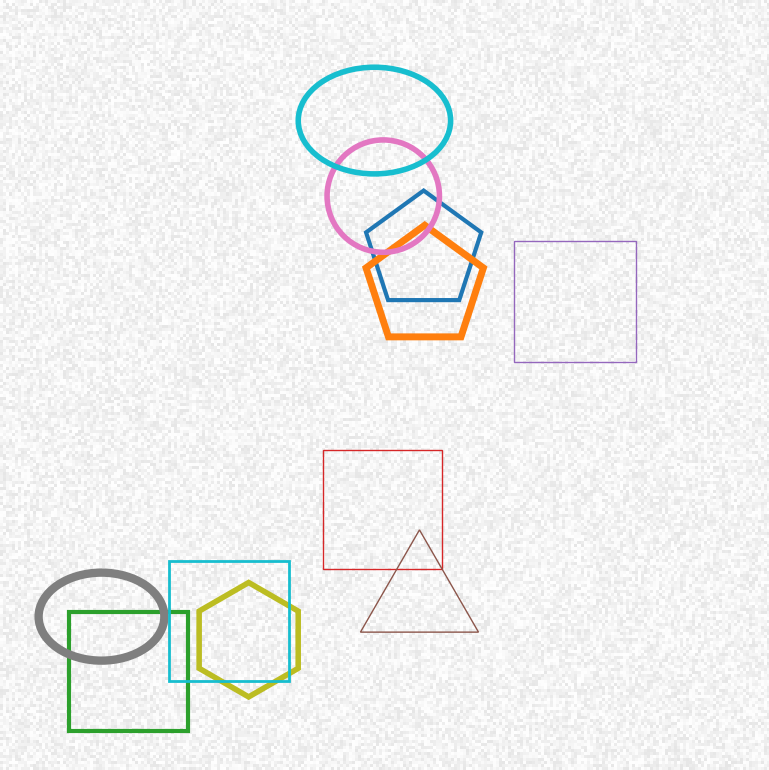[{"shape": "pentagon", "thickness": 1.5, "radius": 0.39, "center": [0.55, 0.674]}, {"shape": "pentagon", "thickness": 2.5, "radius": 0.4, "center": [0.552, 0.627]}, {"shape": "square", "thickness": 1.5, "radius": 0.39, "center": [0.166, 0.128]}, {"shape": "square", "thickness": 0.5, "radius": 0.39, "center": [0.497, 0.339]}, {"shape": "square", "thickness": 0.5, "radius": 0.39, "center": [0.747, 0.608]}, {"shape": "triangle", "thickness": 0.5, "radius": 0.44, "center": [0.545, 0.223]}, {"shape": "circle", "thickness": 2, "radius": 0.36, "center": [0.498, 0.745]}, {"shape": "oval", "thickness": 3, "radius": 0.41, "center": [0.132, 0.199]}, {"shape": "hexagon", "thickness": 2, "radius": 0.37, "center": [0.323, 0.169]}, {"shape": "square", "thickness": 1, "radius": 0.39, "center": [0.297, 0.194]}, {"shape": "oval", "thickness": 2, "radius": 0.49, "center": [0.486, 0.843]}]